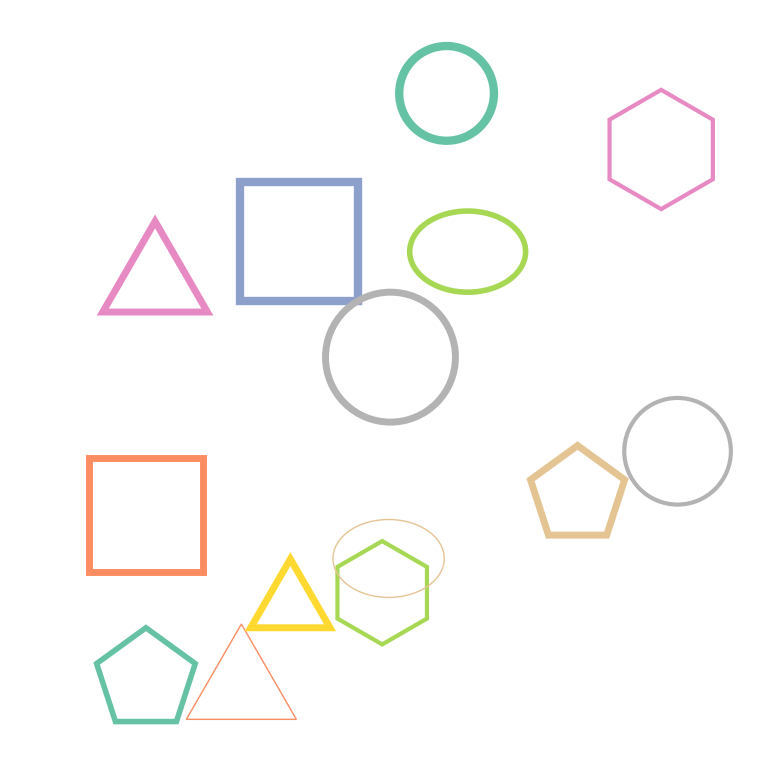[{"shape": "circle", "thickness": 3, "radius": 0.31, "center": [0.58, 0.879]}, {"shape": "pentagon", "thickness": 2, "radius": 0.34, "center": [0.19, 0.117]}, {"shape": "square", "thickness": 2.5, "radius": 0.37, "center": [0.19, 0.331]}, {"shape": "triangle", "thickness": 0.5, "radius": 0.41, "center": [0.313, 0.107]}, {"shape": "square", "thickness": 3, "radius": 0.38, "center": [0.388, 0.687]}, {"shape": "triangle", "thickness": 2.5, "radius": 0.39, "center": [0.201, 0.634]}, {"shape": "hexagon", "thickness": 1.5, "radius": 0.39, "center": [0.859, 0.806]}, {"shape": "oval", "thickness": 2, "radius": 0.38, "center": [0.607, 0.673]}, {"shape": "hexagon", "thickness": 1.5, "radius": 0.34, "center": [0.496, 0.23]}, {"shape": "triangle", "thickness": 2.5, "radius": 0.3, "center": [0.377, 0.214]}, {"shape": "pentagon", "thickness": 2.5, "radius": 0.32, "center": [0.75, 0.357]}, {"shape": "oval", "thickness": 0.5, "radius": 0.36, "center": [0.505, 0.275]}, {"shape": "circle", "thickness": 1.5, "radius": 0.35, "center": [0.88, 0.414]}, {"shape": "circle", "thickness": 2.5, "radius": 0.42, "center": [0.507, 0.536]}]